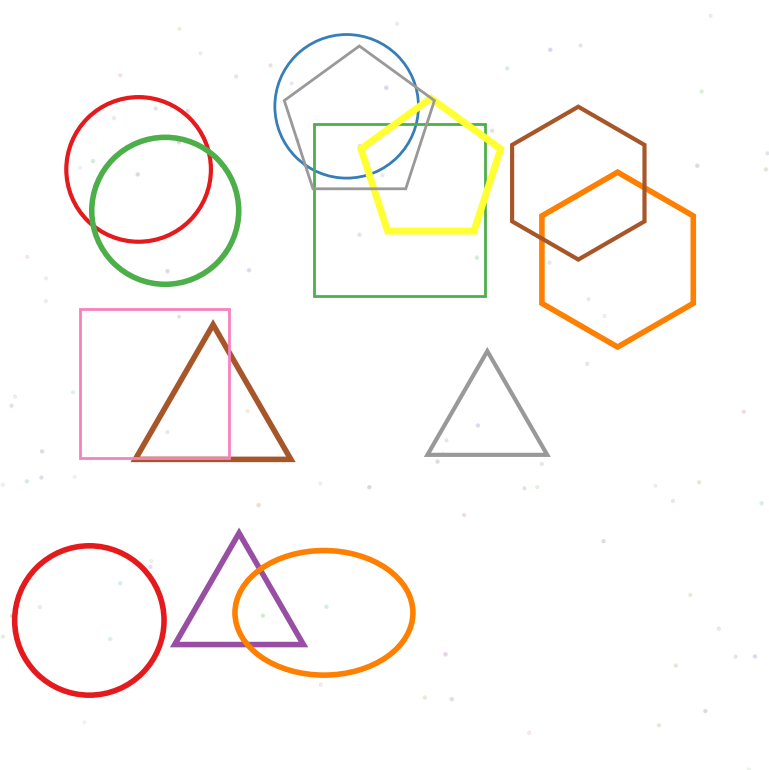[{"shape": "circle", "thickness": 1.5, "radius": 0.47, "center": [0.18, 0.78]}, {"shape": "circle", "thickness": 2, "radius": 0.48, "center": [0.116, 0.194]}, {"shape": "circle", "thickness": 1, "radius": 0.47, "center": [0.45, 0.862]}, {"shape": "square", "thickness": 1, "radius": 0.56, "center": [0.519, 0.727]}, {"shape": "circle", "thickness": 2, "radius": 0.48, "center": [0.215, 0.726]}, {"shape": "triangle", "thickness": 2, "radius": 0.48, "center": [0.31, 0.211]}, {"shape": "hexagon", "thickness": 2, "radius": 0.57, "center": [0.802, 0.663]}, {"shape": "oval", "thickness": 2, "radius": 0.58, "center": [0.421, 0.204]}, {"shape": "pentagon", "thickness": 2.5, "radius": 0.48, "center": [0.559, 0.777]}, {"shape": "hexagon", "thickness": 1.5, "radius": 0.5, "center": [0.751, 0.762]}, {"shape": "triangle", "thickness": 2, "radius": 0.58, "center": [0.277, 0.462]}, {"shape": "square", "thickness": 1, "radius": 0.49, "center": [0.201, 0.502]}, {"shape": "pentagon", "thickness": 1, "radius": 0.51, "center": [0.467, 0.838]}, {"shape": "triangle", "thickness": 1.5, "radius": 0.45, "center": [0.633, 0.454]}]